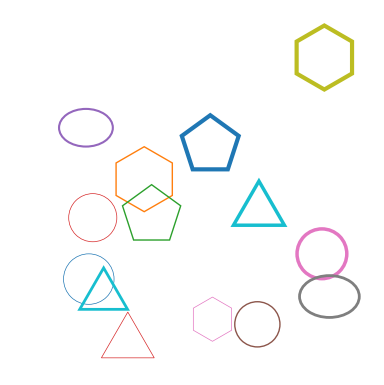[{"shape": "pentagon", "thickness": 3, "radius": 0.39, "center": [0.546, 0.623]}, {"shape": "circle", "thickness": 0.5, "radius": 0.33, "center": [0.231, 0.275]}, {"shape": "hexagon", "thickness": 1, "radius": 0.42, "center": [0.375, 0.535]}, {"shape": "pentagon", "thickness": 1, "radius": 0.4, "center": [0.394, 0.441]}, {"shape": "circle", "thickness": 0.5, "radius": 0.31, "center": [0.241, 0.435]}, {"shape": "triangle", "thickness": 0.5, "radius": 0.4, "center": [0.332, 0.11]}, {"shape": "oval", "thickness": 1.5, "radius": 0.35, "center": [0.223, 0.668]}, {"shape": "circle", "thickness": 1, "radius": 0.29, "center": [0.668, 0.158]}, {"shape": "hexagon", "thickness": 0.5, "radius": 0.29, "center": [0.552, 0.171]}, {"shape": "circle", "thickness": 2.5, "radius": 0.32, "center": [0.836, 0.341]}, {"shape": "oval", "thickness": 2, "radius": 0.39, "center": [0.856, 0.23]}, {"shape": "hexagon", "thickness": 3, "radius": 0.42, "center": [0.842, 0.851]}, {"shape": "triangle", "thickness": 2, "radius": 0.36, "center": [0.269, 0.232]}, {"shape": "triangle", "thickness": 2.5, "radius": 0.38, "center": [0.673, 0.453]}]